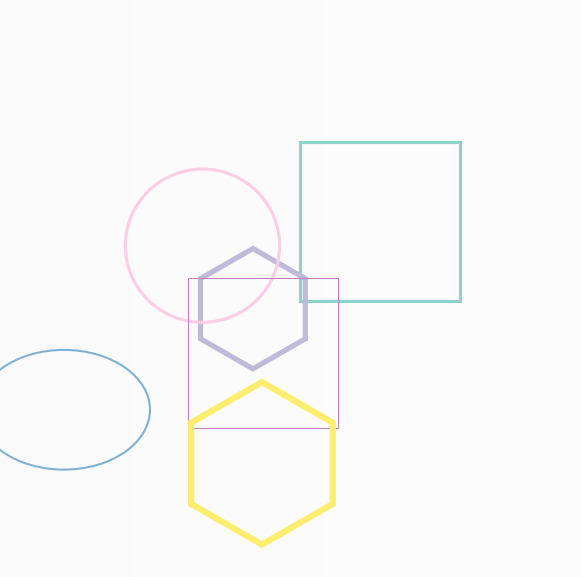[{"shape": "square", "thickness": 1.5, "radius": 0.69, "center": [0.654, 0.616]}, {"shape": "hexagon", "thickness": 2.5, "radius": 0.52, "center": [0.435, 0.465]}, {"shape": "oval", "thickness": 1, "radius": 0.74, "center": [0.11, 0.29]}, {"shape": "circle", "thickness": 1.5, "radius": 0.66, "center": [0.348, 0.574]}, {"shape": "square", "thickness": 0.5, "radius": 0.65, "center": [0.453, 0.388]}, {"shape": "hexagon", "thickness": 3, "radius": 0.7, "center": [0.451, 0.197]}]